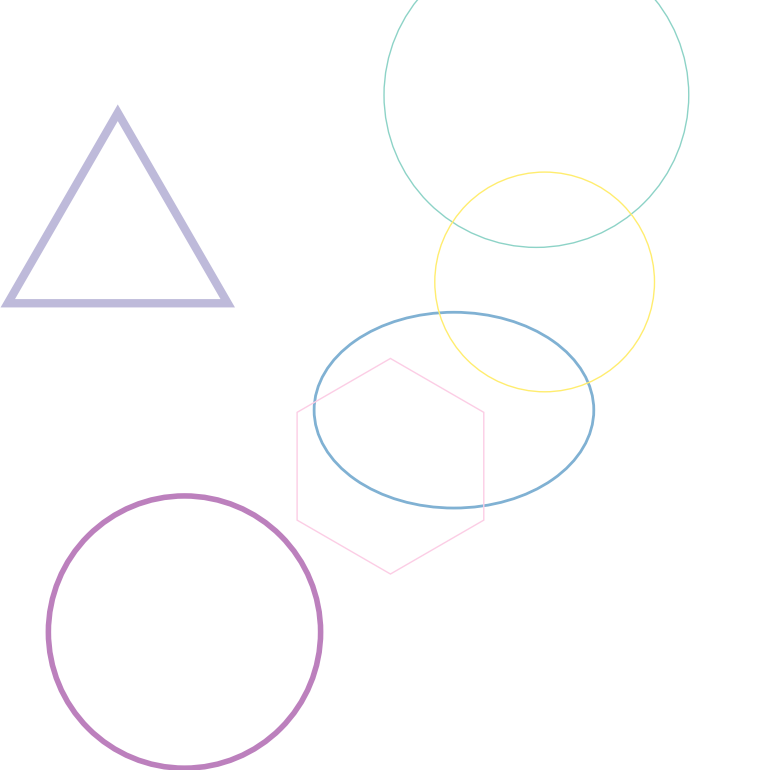[{"shape": "circle", "thickness": 0.5, "radius": 0.99, "center": [0.697, 0.877]}, {"shape": "triangle", "thickness": 3, "radius": 0.82, "center": [0.153, 0.689]}, {"shape": "oval", "thickness": 1, "radius": 0.91, "center": [0.59, 0.467]}, {"shape": "hexagon", "thickness": 0.5, "radius": 0.7, "center": [0.507, 0.394]}, {"shape": "circle", "thickness": 2, "radius": 0.88, "center": [0.24, 0.179]}, {"shape": "circle", "thickness": 0.5, "radius": 0.71, "center": [0.707, 0.634]}]